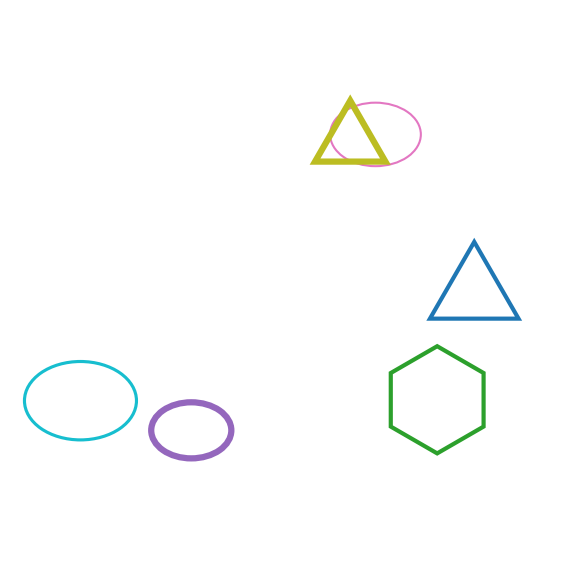[{"shape": "triangle", "thickness": 2, "radius": 0.44, "center": [0.821, 0.492]}, {"shape": "hexagon", "thickness": 2, "radius": 0.46, "center": [0.757, 0.307]}, {"shape": "oval", "thickness": 3, "radius": 0.35, "center": [0.331, 0.254]}, {"shape": "oval", "thickness": 1, "radius": 0.39, "center": [0.65, 0.766]}, {"shape": "triangle", "thickness": 3, "radius": 0.35, "center": [0.606, 0.754]}, {"shape": "oval", "thickness": 1.5, "radius": 0.48, "center": [0.139, 0.305]}]